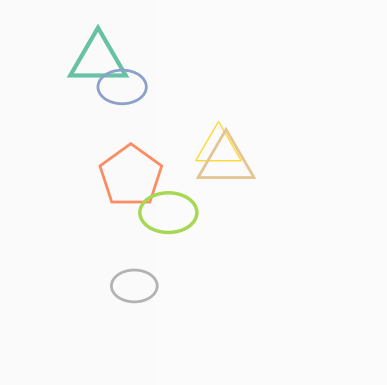[{"shape": "triangle", "thickness": 3, "radius": 0.41, "center": [0.253, 0.845]}, {"shape": "pentagon", "thickness": 2, "radius": 0.42, "center": [0.338, 0.543]}, {"shape": "oval", "thickness": 2, "radius": 0.31, "center": [0.315, 0.774]}, {"shape": "oval", "thickness": 2.5, "radius": 0.37, "center": [0.435, 0.448]}, {"shape": "triangle", "thickness": 1, "radius": 0.34, "center": [0.564, 0.616]}, {"shape": "triangle", "thickness": 2, "radius": 0.42, "center": [0.583, 0.581]}, {"shape": "oval", "thickness": 2, "radius": 0.3, "center": [0.347, 0.257]}]